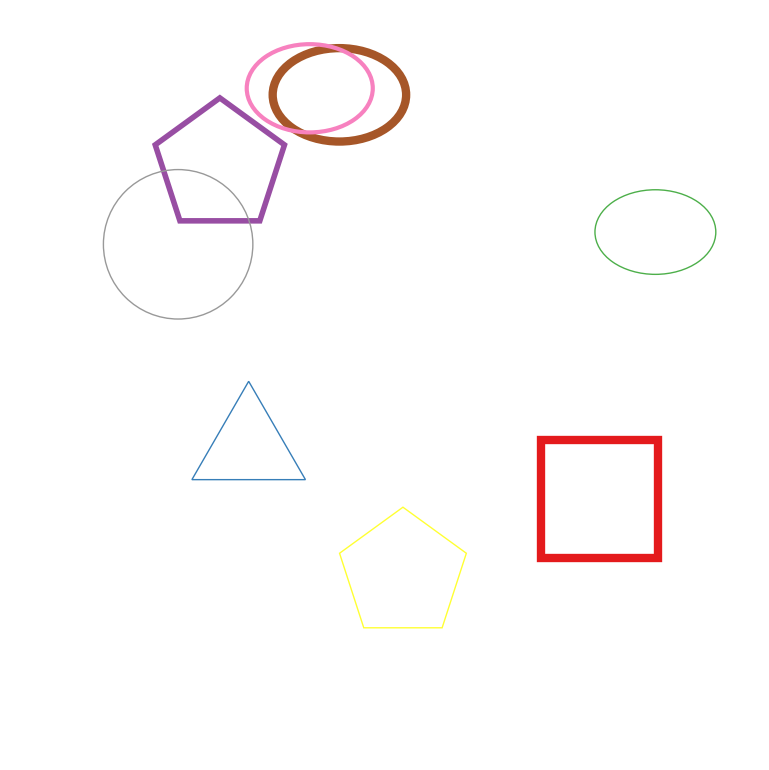[{"shape": "square", "thickness": 3, "radius": 0.38, "center": [0.779, 0.352]}, {"shape": "triangle", "thickness": 0.5, "radius": 0.43, "center": [0.323, 0.42]}, {"shape": "oval", "thickness": 0.5, "radius": 0.39, "center": [0.851, 0.699]}, {"shape": "pentagon", "thickness": 2, "radius": 0.44, "center": [0.286, 0.785]}, {"shape": "pentagon", "thickness": 0.5, "radius": 0.43, "center": [0.523, 0.255]}, {"shape": "oval", "thickness": 3, "radius": 0.43, "center": [0.441, 0.877]}, {"shape": "oval", "thickness": 1.5, "radius": 0.41, "center": [0.402, 0.885]}, {"shape": "circle", "thickness": 0.5, "radius": 0.49, "center": [0.231, 0.683]}]